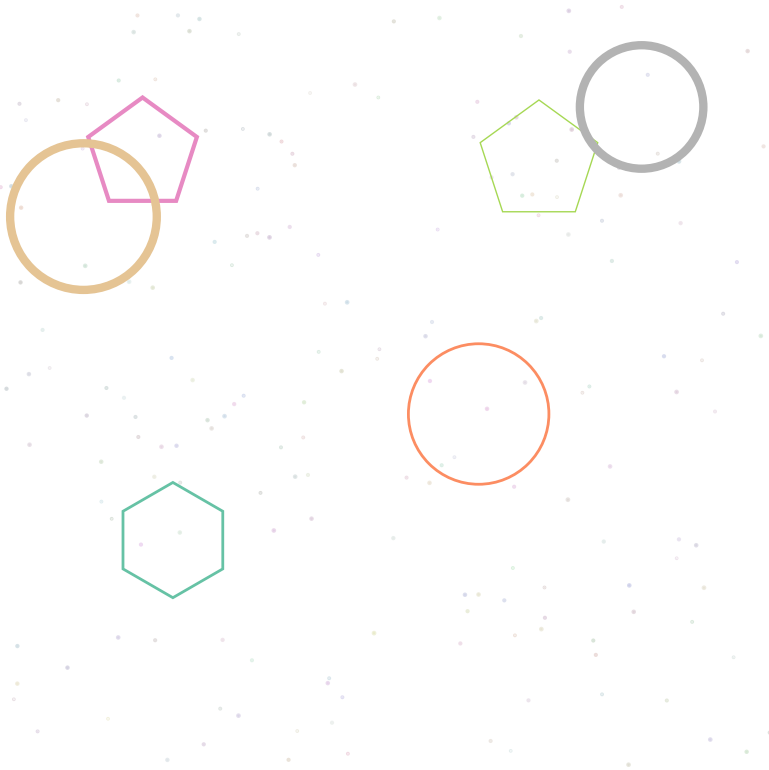[{"shape": "hexagon", "thickness": 1, "radius": 0.37, "center": [0.225, 0.299]}, {"shape": "circle", "thickness": 1, "radius": 0.46, "center": [0.622, 0.462]}, {"shape": "pentagon", "thickness": 1.5, "radius": 0.37, "center": [0.185, 0.799]}, {"shape": "pentagon", "thickness": 0.5, "radius": 0.4, "center": [0.7, 0.79]}, {"shape": "circle", "thickness": 3, "radius": 0.48, "center": [0.108, 0.719]}, {"shape": "circle", "thickness": 3, "radius": 0.4, "center": [0.833, 0.861]}]